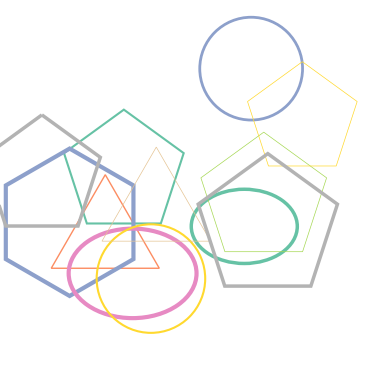[{"shape": "oval", "thickness": 2.5, "radius": 0.69, "center": [0.635, 0.412]}, {"shape": "pentagon", "thickness": 1.5, "radius": 0.82, "center": [0.322, 0.552]}, {"shape": "triangle", "thickness": 1, "radius": 0.81, "center": [0.273, 0.384]}, {"shape": "circle", "thickness": 2, "radius": 0.67, "center": [0.652, 0.822]}, {"shape": "hexagon", "thickness": 3, "radius": 0.96, "center": [0.181, 0.423]}, {"shape": "oval", "thickness": 3, "radius": 0.83, "center": [0.344, 0.29]}, {"shape": "pentagon", "thickness": 0.5, "radius": 0.86, "center": [0.685, 0.485]}, {"shape": "circle", "thickness": 1.5, "radius": 0.7, "center": [0.392, 0.276]}, {"shape": "pentagon", "thickness": 0.5, "radius": 0.75, "center": [0.785, 0.69]}, {"shape": "triangle", "thickness": 0.5, "radius": 0.81, "center": [0.406, 0.455]}, {"shape": "pentagon", "thickness": 2.5, "radius": 0.95, "center": [0.696, 0.411]}, {"shape": "pentagon", "thickness": 2.5, "radius": 0.8, "center": [0.109, 0.542]}]